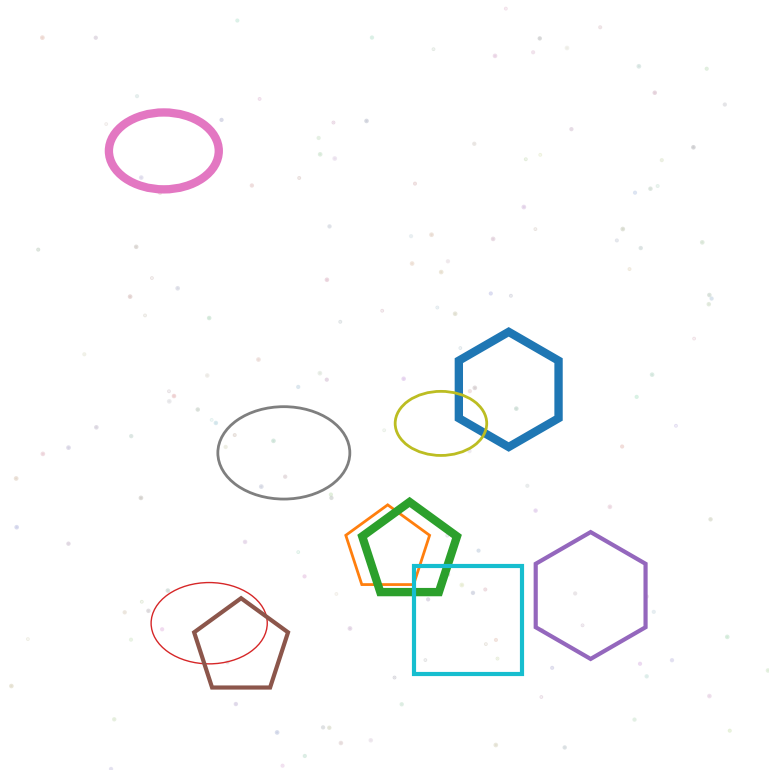[{"shape": "hexagon", "thickness": 3, "radius": 0.37, "center": [0.661, 0.494]}, {"shape": "pentagon", "thickness": 1, "radius": 0.29, "center": [0.504, 0.287]}, {"shape": "pentagon", "thickness": 3, "radius": 0.32, "center": [0.532, 0.283]}, {"shape": "oval", "thickness": 0.5, "radius": 0.38, "center": [0.272, 0.191]}, {"shape": "hexagon", "thickness": 1.5, "radius": 0.41, "center": [0.767, 0.227]}, {"shape": "pentagon", "thickness": 1.5, "radius": 0.32, "center": [0.313, 0.159]}, {"shape": "oval", "thickness": 3, "radius": 0.36, "center": [0.213, 0.804]}, {"shape": "oval", "thickness": 1, "radius": 0.43, "center": [0.369, 0.412]}, {"shape": "oval", "thickness": 1, "radius": 0.3, "center": [0.573, 0.45]}, {"shape": "square", "thickness": 1.5, "radius": 0.35, "center": [0.608, 0.195]}]